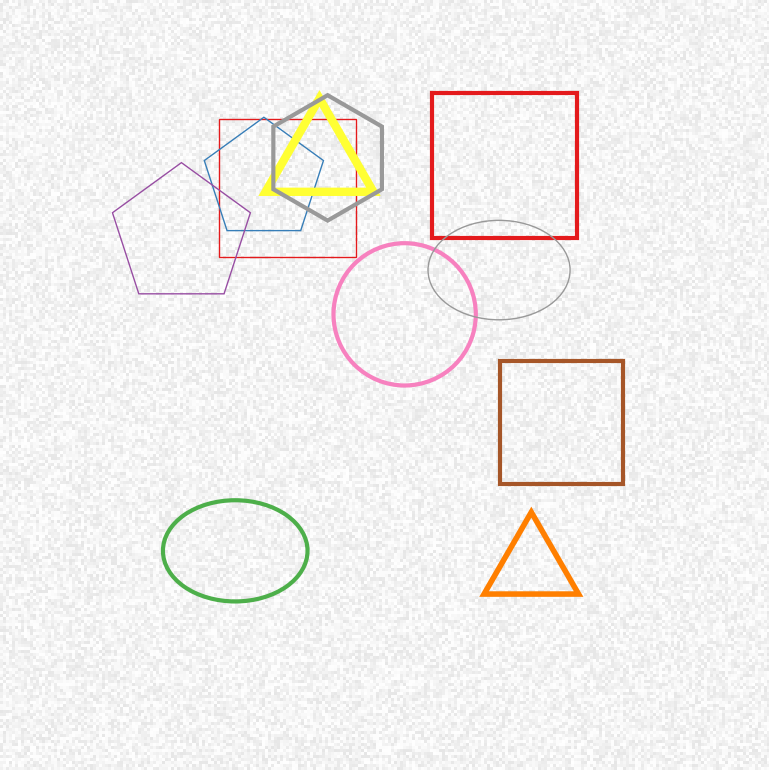[{"shape": "square", "thickness": 0.5, "radius": 0.45, "center": [0.374, 0.756]}, {"shape": "square", "thickness": 1.5, "radius": 0.47, "center": [0.655, 0.785]}, {"shape": "pentagon", "thickness": 0.5, "radius": 0.41, "center": [0.343, 0.766]}, {"shape": "oval", "thickness": 1.5, "radius": 0.47, "center": [0.305, 0.285]}, {"shape": "pentagon", "thickness": 0.5, "radius": 0.47, "center": [0.236, 0.695]}, {"shape": "triangle", "thickness": 2, "radius": 0.35, "center": [0.69, 0.264]}, {"shape": "triangle", "thickness": 3, "radius": 0.4, "center": [0.415, 0.791]}, {"shape": "square", "thickness": 1.5, "radius": 0.4, "center": [0.729, 0.451]}, {"shape": "circle", "thickness": 1.5, "radius": 0.46, "center": [0.526, 0.592]}, {"shape": "hexagon", "thickness": 1.5, "radius": 0.41, "center": [0.426, 0.795]}, {"shape": "oval", "thickness": 0.5, "radius": 0.46, "center": [0.648, 0.649]}]